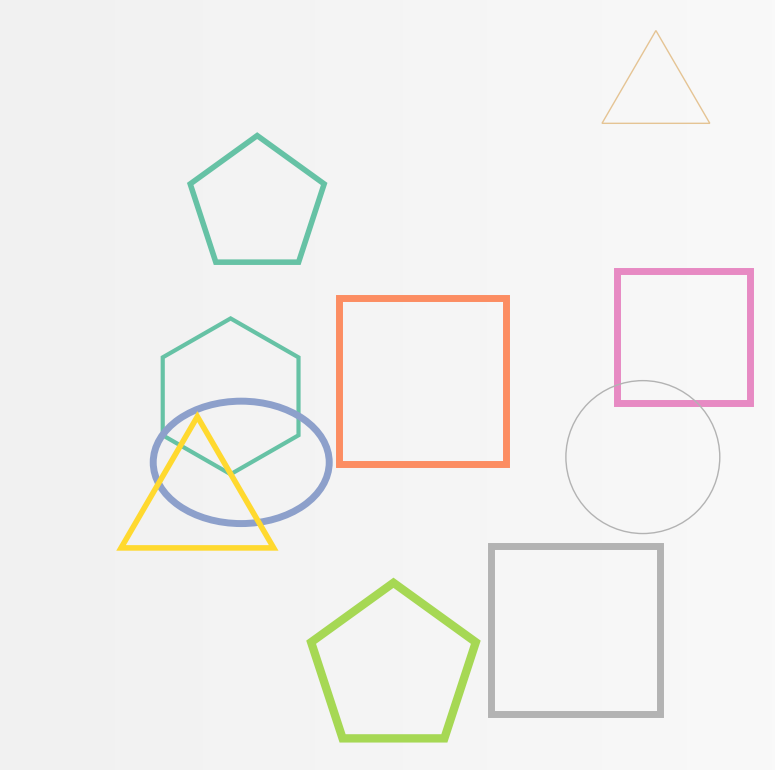[{"shape": "pentagon", "thickness": 2, "radius": 0.45, "center": [0.332, 0.733]}, {"shape": "hexagon", "thickness": 1.5, "radius": 0.51, "center": [0.298, 0.485]}, {"shape": "square", "thickness": 2.5, "radius": 0.54, "center": [0.545, 0.506]}, {"shape": "oval", "thickness": 2.5, "radius": 0.57, "center": [0.311, 0.4]}, {"shape": "square", "thickness": 2.5, "radius": 0.43, "center": [0.882, 0.563]}, {"shape": "pentagon", "thickness": 3, "radius": 0.56, "center": [0.508, 0.131]}, {"shape": "triangle", "thickness": 2, "radius": 0.57, "center": [0.255, 0.345]}, {"shape": "triangle", "thickness": 0.5, "radius": 0.4, "center": [0.846, 0.88]}, {"shape": "circle", "thickness": 0.5, "radius": 0.5, "center": [0.829, 0.406]}, {"shape": "square", "thickness": 2.5, "radius": 0.55, "center": [0.742, 0.182]}]